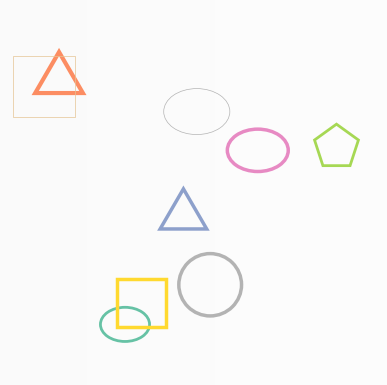[{"shape": "oval", "thickness": 2, "radius": 0.32, "center": [0.323, 0.157]}, {"shape": "triangle", "thickness": 3, "radius": 0.36, "center": [0.152, 0.794]}, {"shape": "triangle", "thickness": 2.5, "radius": 0.35, "center": [0.473, 0.44]}, {"shape": "oval", "thickness": 2.5, "radius": 0.39, "center": [0.665, 0.61]}, {"shape": "pentagon", "thickness": 2, "radius": 0.3, "center": [0.868, 0.618]}, {"shape": "square", "thickness": 2.5, "radius": 0.32, "center": [0.366, 0.213]}, {"shape": "square", "thickness": 0.5, "radius": 0.4, "center": [0.115, 0.776]}, {"shape": "oval", "thickness": 0.5, "radius": 0.43, "center": [0.508, 0.71]}, {"shape": "circle", "thickness": 2.5, "radius": 0.4, "center": [0.542, 0.26]}]